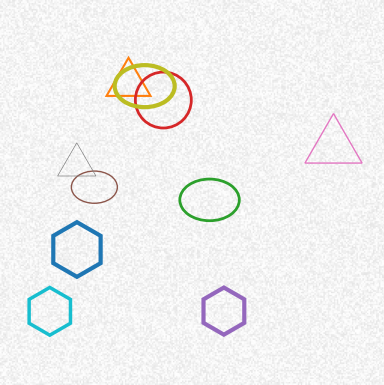[{"shape": "hexagon", "thickness": 3, "radius": 0.35, "center": [0.2, 0.352]}, {"shape": "triangle", "thickness": 1.5, "radius": 0.33, "center": [0.334, 0.784]}, {"shape": "oval", "thickness": 2, "radius": 0.39, "center": [0.544, 0.481]}, {"shape": "circle", "thickness": 2, "radius": 0.36, "center": [0.424, 0.74]}, {"shape": "hexagon", "thickness": 3, "radius": 0.31, "center": [0.582, 0.192]}, {"shape": "oval", "thickness": 1, "radius": 0.3, "center": [0.245, 0.514]}, {"shape": "triangle", "thickness": 1, "radius": 0.43, "center": [0.866, 0.619]}, {"shape": "triangle", "thickness": 0.5, "radius": 0.29, "center": [0.199, 0.572]}, {"shape": "oval", "thickness": 3, "radius": 0.39, "center": [0.376, 0.776]}, {"shape": "hexagon", "thickness": 2.5, "radius": 0.31, "center": [0.129, 0.191]}]